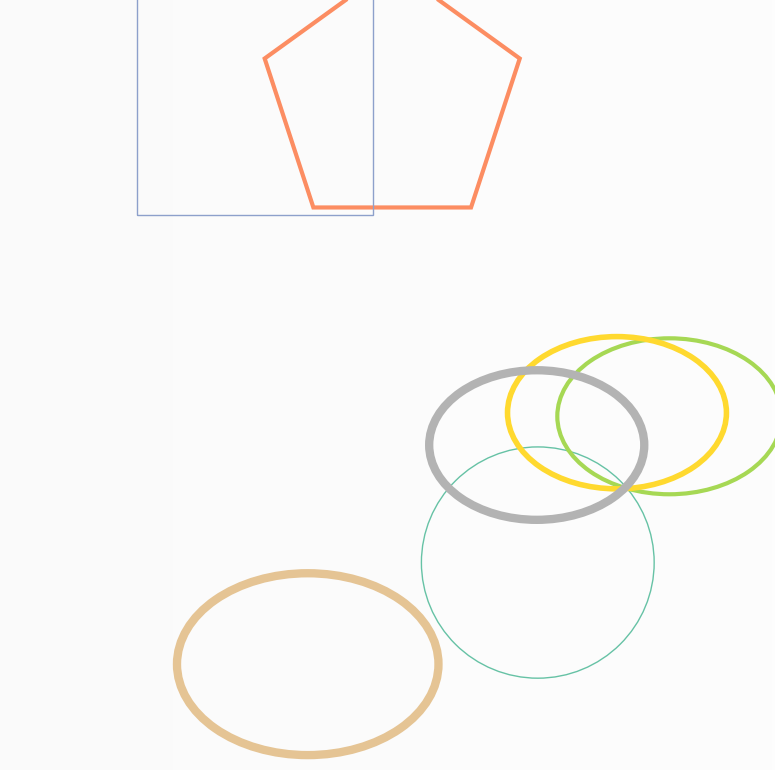[{"shape": "circle", "thickness": 0.5, "radius": 0.75, "center": [0.694, 0.269]}, {"shape": "pentagon", "thickness": 1.5, "radius": 0.87, "center": [0.506, 0.871]}, {"shape": "square", "thickness": 0.5, "radius": 0.76, "center": [0.329, 0.873]}, {"shape": "oval", "thickness": 1.5, "radius": 0.72, "center": [0.864, 0.459]}, {"shape": "oval", "thickness": 2, "radius": 0.71, "center": [0.796, 0.464]}, {"shape": "oval", "thickness": 3, "radius": 0.84, "center": [0.397, 0.137]}, {"shape": "oval", "thickness": 3, "radius": 0.69, "center": [0.693, 0.422]}]